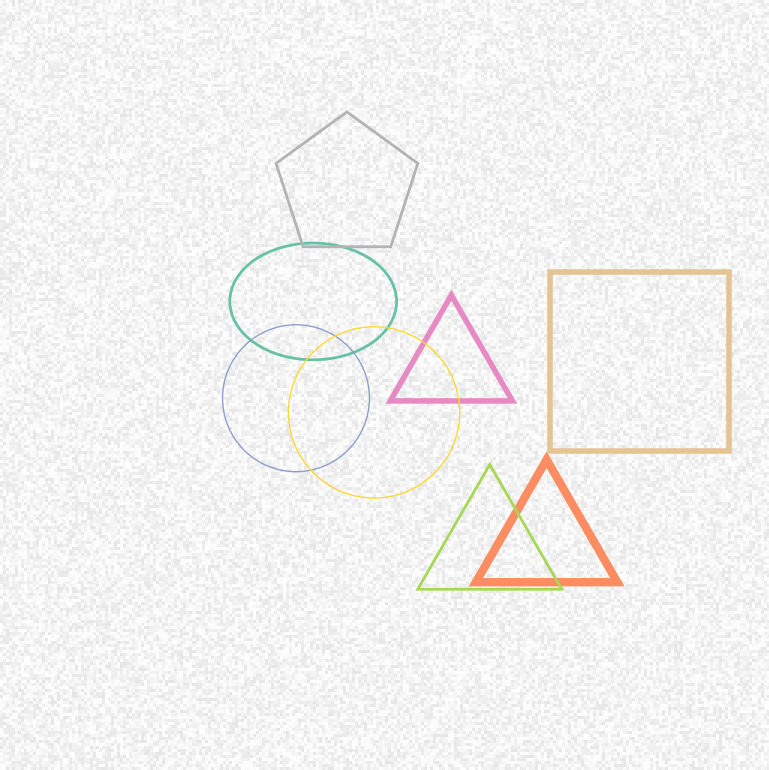[{"shape": "oval", "thickness": 1, "radius": 0.54, "center": [0.407, 0.609]}, {"shape": "triangle", "thickness": 3, "radius": 0.53, "center": [0.71, 0.297]}, {"shape": "circle", "thickness": 0.5, "radius": 0.48, "center": [0.384, 0.483]}, {"shape": "triangle", "thickness": 2, "radius": 0.46, "center": [0.586, 0.525]}, {"shape": "triangle", "thickness": 1, "radius": 0.54, "center": [0.636, 0.289]}, {"shape": "circle", "thickness": 0.5, "radius": 0.56, "center": [0.486, 0.464]}, {"shape": "square", "thickness": 2, "radius": 0.58, "center": [0.831, 0.531]}, {"shape": "pentagon", "thickness": 1, "radius": 0.48, "center": [0.451, 0.758]}]